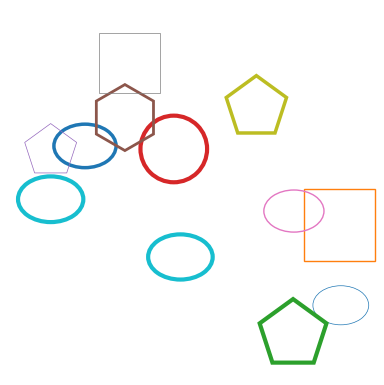[{"shape": "oval", "thickness": 2.5, "radius": 0.4, "center": [0.221, 0.621]}, {"shape": "oval", "thickness": 0.5, "radius": 0.36, "center": [0.885, 0.207]}, {"shape": "square", "thickness": 1, "radius": 0.47, "center": [0.882, 0.415]}, {"shape": "pentagon", "thickness": 3, "radius": 0.46, "center": [0.761, 0.132]}, {"shape": "circle", "thickness": 3, "radius": 0.43, "center": [0.451, 0.613]}, {"shape": "pentagon", "thickness": 0.5, "radius": 0.35, "center": [0.132, 0.608]}, {"shape": "hexagon", "thickness": 2, "radius": 0.43, "center": [0.324, 0.695]}, {"shape": "oval", "thickness": 1, "radius": 0.39, "center": [0.763, 0.452]}, {"shape": "square", "thickness": 0.5, "radius": 0.39, "center": [0.337, 0.836]}, {"shape": "pentagon", "thickness": 2.5, "radius": 0.41, "center": [0.666, 0.721]}, {"shape": "oval", "thickness": 3, "radius": 0.42, "center": [0.132, 0.482]}, {"shape": "oval", "thickness": 3, "radius": 0.42, "center": [0.469, 0.333]}]